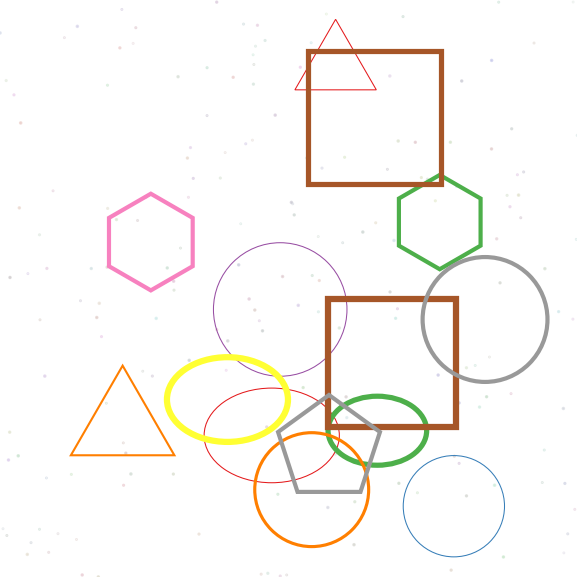[{"shape": "oval", "thickness": 0.5, "radius": 0.59, "center": [0.471, 0.245]}, {"shape": "triangle", "thickness": 0.5, "radius": 0.41, "center": [0.581, 0.884]}, {"shape": "circle", "thickness": 0.5, "radius": 0.44, "center": [0.786, 0.123]}, {"shape": "oval", "thickness": 2.5, "radius": 0.43, "center": [0.653, 0.253]}, {"shape": "hexagon", "thickness": 2, "radius": 0.41, "center": [0.761, 0.615]}, {"shape": "circle", "thickness": 0.5, "radius": 0.58, "center": [0.485, 0.463]}, {"shape": "triangle", "thickness": 1, "radius": 0.52, "center": [0.212, 0.263]}, {"shape": "circle", "thickness": 1.5, "radius": 0.49, "center": [0.54, 0.151]}, {"shape": "oval", "thickness": 3, "radius": 0.52, "center": [0.394, 0.307]}, {"shape": "square", "thickness": 2.5, "radius": 0.58, "center": [0.649, 0.796]}, {"shape": "square", "thickness": 3, "radius": 0.55, "center": [0.678, 0.371]}, {"shape": "hexagon", "thickness": 2, "radius": 0.42, "center": [0.261, 0.58]}, {"shape": "pentagon", "thickness": 2, "radius": 0.46, "center": [0.57, 0.222]}, {"shape": "circle", "thickness": 2, "radius": 0.54, "center": [0.84, 0.446]}]